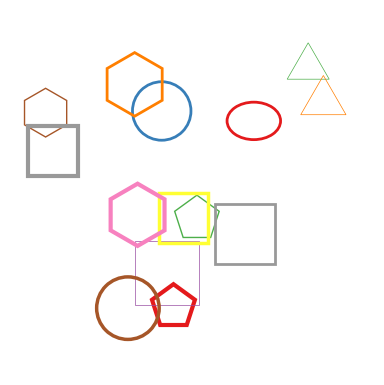[{"shape": "oval", "thickness": 2, "radius": 0.35, "center": [0.659, 0.686]}, {"shape": "pentagon", "thickness": 3, "radius": 0.29, "center": [0.451, 0.203]}, {"shape": "circle", "thickness": 2, "radius": 0.38, "center": [0.42, 0.712]}, {"shape": "pentagon", "thickness": 1, "radius": 0.3, "center": [0.511, 0.432]}, {"shape": "triangle", "thickness": 0.5, "radius": 0.32, "center": [0.8, 0.826]}, {"shape": "square", "thickness": 0.5, "radius": 0.42, "center": [0.433, 0.291]}, {"shape": "triangle", "thickness": 0.5, "radius": 0.34, "center": [0.84, 0.736]}, {"shape": "hexagon", "thickness": 2, "radius": 0.41, "center": [0.35, 0.781]}, {"shape": "square", "thickness": 2.5, "radius": 0.32, "center": [0.477, 0.435]}, {"shape": "circle", "thickness": 2.5, "radius": 0.41, "center": [0.332, 0.2]}, {"shape": "hexagon", "thickness": 1, "radius": 0.32, "center": [0.118, 0.707]}, {"shape": "hexagon", "thickness": 3, "radius": 0.4, "center": [0.357, 0.442]}, {"shape": "square", "thickness": 3, "radius": 0.33, "center": [0.138, 0.609]}, {"shape": "square", "thickness": 2, "radius": 0.39, "center": [0.637, 0.393]}]